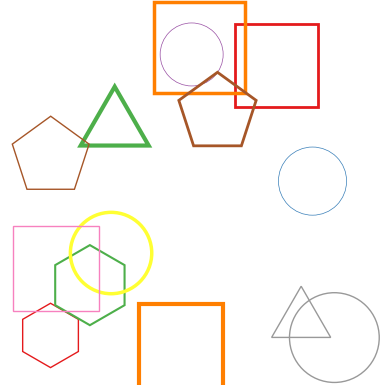[{"shape": "square", "thickness": 2, "radius": 0.54, "center": [0.719, 0.829]}, {"shape": "hexagon", "thickness": 1, "radius": 0.42, "center": [0.131, 0.129]}, {"shape": "circle", "thickness": 0.5, "radius": 0.44, "center": [0.812, 0.53]}, {"shape": "hexagon", "thickness": 1.5, "radius": 0.52, "center": [0.233, 0.259]}, {"shape": "triangle", "thickness": 3, "radius": 0.51, "center": [0.298, 0.673]}, {"shape": "circle", "thickness": 0.5, "radius": 0.41, "center": [0.498, 0.859]}, {"shape": "square", "thickness": 3, "radius": 0.55, "center": [0.47, 0.1]}, {"shape": "square", "thickness": 2.5, "radius": 0.59, "center": [0.518, 0.877]}, {"shape": "circle", "thickness": 2.5, "radius": 0.53, "center": [0.288, 0.343]}, {"shape": "pentagon", "thickness": 2, "radius": 0.53, "center": [0.565, 0.707]}, {"shape": "pentagon", "thickness": 1, "radius": 0.52, "center": [0.132, 0.593]}, {"shape": "square", "thickness": 1, "radius": 0.55, "center": [0.146, 0.303]}, {"shape": "circle", "thickness": 1, "radius": 0.58, "center": [0.868, 0.123]}, {"shape": "triangle", "thickness": 1, "radius": 0.44, "center": [0.782, 0.168]}]